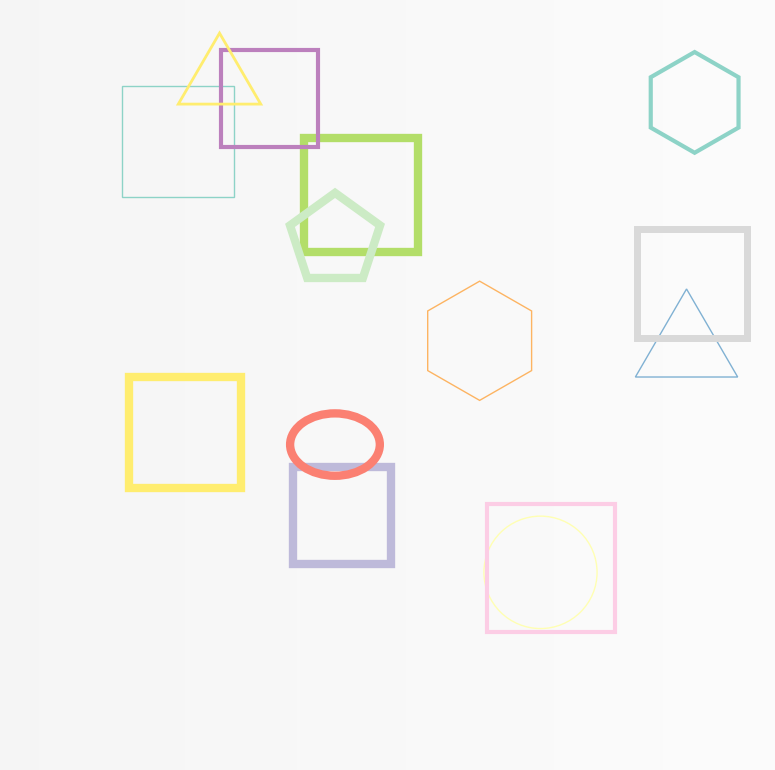[{"shape": "hexagon", "thickness": 1.5, "radius": 0.33, "center": [0.896, 0.867]}, {"shape": "square", "thickness": 0.5, "radius": 0.36, "center": [0.23, 0.816]}, {"shape": "circle", "thickness": 0.5, "radius": 0.36, "center": [0.697, 0.257]}, {"shape": "square", "thickness": 3, "radius": 0.32, "center": [0.442, 0.331]}, {"shape": "oval", "thickness": 3, "radius": 0.29, "center": [0.432, 0.423]}, {"shape": "triangle", "thickness": 0.5, "radius": 0.38, "center": [0.886, 0.548]}, {"shape": "hexagon", "thickness": 0.5, "radius": 0.39, "center": [0.619, 0.557]}, {"shape": "square", "thickness": 3, "radius": 0.37, "center": [0.466, 0.747]}, {"shape": "square", "thickness": 1.5, "radius": 0.41, "center": [0.711, 0.262]}, {"shape": "square", "thickness": 2.5, "radius": 0.36, "center": [0.893, 0.632]}, {"shape": "square", "thickness": 1.5, "radius": 0.31, "center": [0.348, 0.872]}, {"shape": "pentagon", "thickness": 3, "radius": 0.31, "center": [0.432, 0.688]}, {"shape": "square", "thickness": 3, "radius": 0.36, "center": [0.239, 0.438]}, {"shape": "triangle", "thickness": 1, "radius": 0.31, "center": [0.283, 0.896]}]